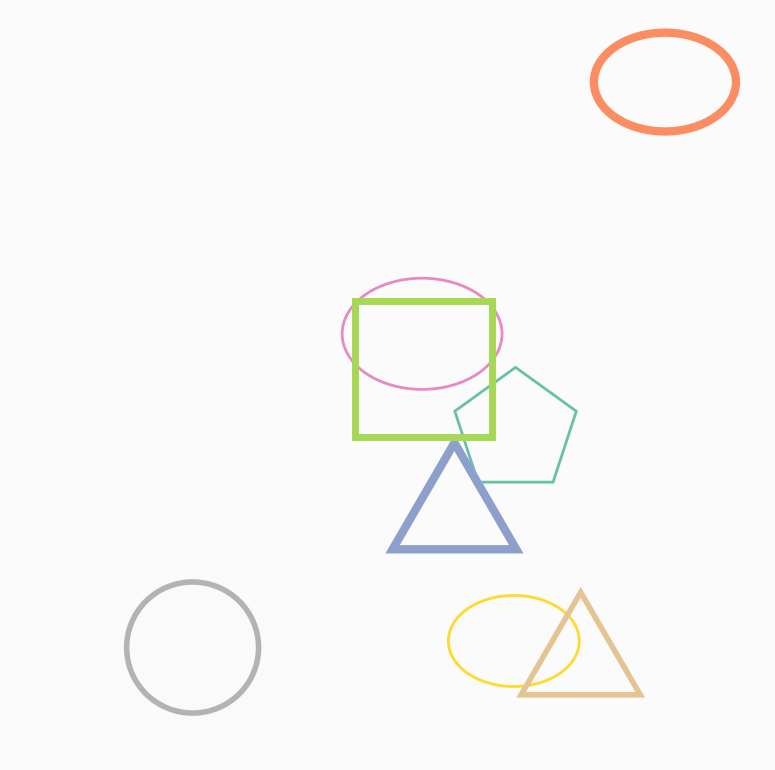[{"shape": "pentagon", "thickness": 1, "radius": 0.41, "center": [0.665, 0.441]}, {"shape": "oval", "thickness": 3, "radius": 0.46, "center": [0.858, 0.893]}, {"shape": "triangle", "thickness": 3, "radius": 0.46, "center": [0.586, 0.333]}, {"shape": "oval", "thickness": 1, "radius": 0.52, "center": [0.545, 0.567]}, {"shape": "square", "thickness": 2.5, "radius": 0.44, "center": [0.546, 0.52]}, {"shape": "oval", "thickness": 1, "radius": 0.42, "center": [0.663, 0.168]}, {"shape": "triangle", "thickness": 2, "radius": 0.44, "center": [0.749, 0.142]}, {"shape": "circle", "thickness": 2, "radius": 0.43, "center": [0.249, 0.159]}]